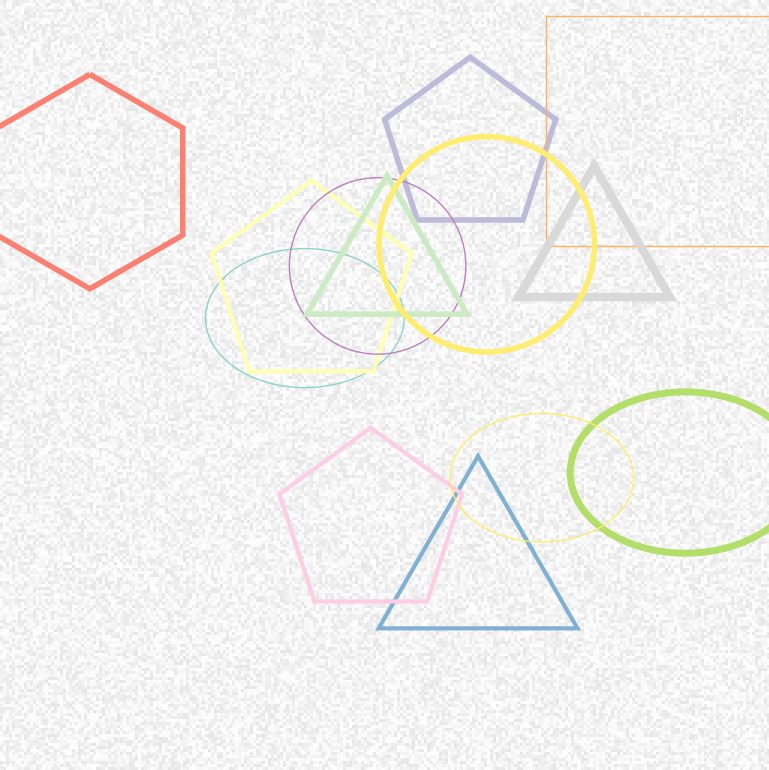[{"shape": "oval", "thickness": 0.5, "radius": 0.64, "center": [0.396, 0.587]}, {"shape": "pentagon", "thickness": 1.5, "radius": 0.68, "center": [0.405, 0.628]}, {"shape": "pentagon", "thickness": 2, "radius": 0.58, "center": [0.611, 0.809]}, {"shape": "hexagon", "thickness": 2, "radius": 0.7, "center": [0.117, 0.764]}, {"shape": "triangle", "thickness": 1.5, "radius": 0.75, "center": [0.621, 0.259]}, {"shape": "square", "thickness": 0.5, "radius": 0.75, "center": [0.858, 0.83]}, {"shape": "oval", "thickness": 2.5, "radius": 0.75, "center": [0.89, 0.386]}, {"shape": "pentagon", "thickness": 1.5, "radius": 0.62, "center": [0.482, 0.32]}, {"shape": "triangle", "thickness": 3, "radius": 0.57, "center": [0.772, 0.671]}, {"shape": "circle", "thickness": 0.5, "radius": 0.57, "center": [0.49, 0.655]}, {"shape": "triangle", "thickness": 2, "radius": 0.6, "center": [0.503, 0.652]}, {"shape": "oval", "thickness": 0.5, "radius": 0.6, "center": [0.704, 0.38]}, {"shape": "circle", "thickness": 2, "radius": 0.7, "center": [0.632, 0.683]}]